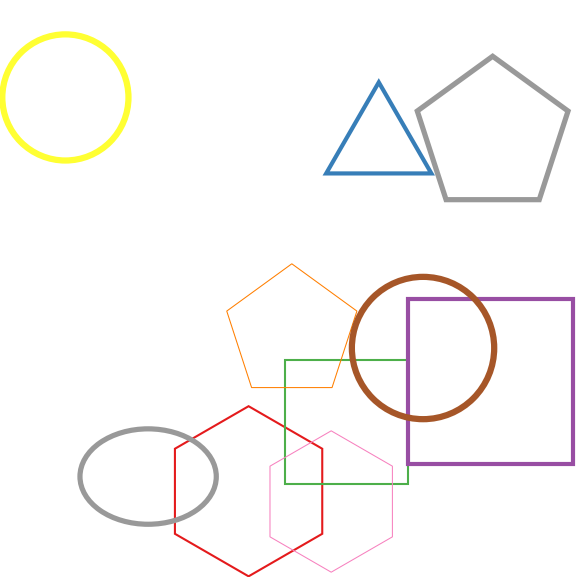[{"shape": "hexagon", "thickness": 1, "radius": 0.74, "center": [0.43, 0.148]}, {"shape": "triangle", "thickness": 2, "radius": 0.53, "center": [0.656, 0.751]}, {"shape": "square", "thickness": 1, "radius": 0.54, "center": [0.6, 0.268]}, {"shape": "square", "thickness": 2, "radius": 0.72, "center": [0.849, 0.339]}, {"shape": "pentagon", "thickness": 0.5, "radius": 0.59, "center": [0.505, 0.424]}, {"shape": "circle", "thickness": 3, "radius": 0.55, "center": [0.113, 0.83]}, {"shape": "circle", "thickness": 3, "radius": 0.62, "center": [0.733, 0.397]}, {"shape": "hexagon", "thickness": 0.5, "radius": 0.61, "center": [0.574, 0.131]}, {"shape": "pentagon", "thickness": 2.5, "radius": 0.69, "center": [0.853, 0.764]}, {"shape": "oval", "thickness": 2.5, "radius": 0.59, "center": [0.256, 0.174]}]